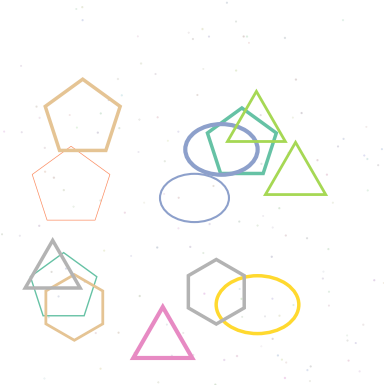[{"shape": "pentagon", "thickness": 2.5, "radius": 0.47, "center": [0.628, 0.625]}, {"shape": "pentagon", "thickness": 1, "radius": 0.45, "center": [0.165, 0.253]}, {"shape": "pentagon", "thickness": 0.5, "radius": 0.53, "center": [0.185, 0.514]}, {"shape": "oval", "thickness": 1.5, "radius": 0.45, "center": [0.505, 0.486]}, {"shape": "oval", "thickness": 3, "radius": 0.47, "center": [0.575, 0.612]}, {"shape": "triangle", "thickness": 3, "radius": 0.44, "center": [0.423, 0.114]}, {"shape": "triangle", "thickness": 2, "radius": 0.43, "center": [0.666, 0.676]}, {"shape": "triangle", "thickness": 2, "radius": 0.45, "center": [0.768, 0.54]}, {"shape": "oval", "thickness": 2.5, "radius": 0.54, "center": [0.669, 0.209]}, {"shape": "pentagon", "thickness": 2.5, "radius": 0.51, "center": [0.215, 0.692]}, {"shape": "hexagon", "thickness": 2, "radius": 0.43, "center": [0.193, 0.202]}, {"shape": "triangle", "thickness": 2.5, "radius": 0.41, "center": [0.137, 0.293]}, {"shape": "hexagon", "thickness": 2.5, "radius": 0.42, "center": [0.562, 0.242]}]